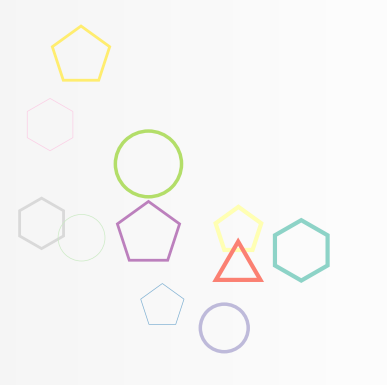[{"shape": "hexagon", "thickness": 3, "radius": 0.39, "center": [0.777, 0.35]}, {"shape": "pentagon", "thickness": 3, "radius": 0.31, "center": [0.615, 0.401]}, {"shape": "circle", "thickness": 2.5, "radius": 0.31, "center": [0.579, 0.148]}, {"shape": "triangle", "thickness": 3, "radius": 0.33, "center": [0.615, 0.306]}, {"shape": "pentagon", "thickness": 0.5, "radius": 0.29, "center": [0.419, 0.205]}, {"shape": "circle", "thickness": 2.5, "radius": 0.43, "center": [0.383, 0.574]}, {"shape": "hexagon", "thickness": 0.5, "radius": 0.34, "center": [0.129, 0.676]}, {"shape": "hexagon", "thickness": 2, "radius": 0.33, "center": [0.107, 0.42]}, {"shape": "pentagon", "thickness": 2, "radius": 0.42, "center": [0.383, 0.392]}, {"shape": "circle", "thickness": 0.5, "radius": 0.3, "center": [0.21, 0.383]}, {"shape": "pentagon", "thickness": 2, "radius": 0.39, "center": [0.209, 0.855]}]